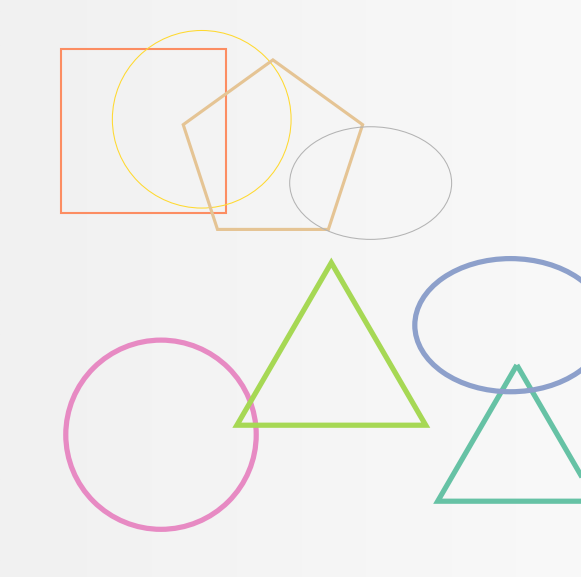[{"shape": "triangle", "thickness": 2.5, "radius": 0.79, "center": [0.889, 0.21]}, {"shape": "square", "thickness": 1, "radius": 0.71, "center": [0.246, 0.772]}, {"shape": "oval", "thickness": 2.5, "radius": 0.82, "center": [0.878, 0.436]}, {"shape": "circle", "thickness": 2.5, "radius": 0.82, "center": [0.277, 0.246]}, {"shape": "triangle", "thickness": 2.5, "radius": 0.94, "center": [0.57, 0.357]}, {"shape": "circle", "thickness": 0.5, "radius": 0.77, "center": [0.347, 0.793]}, {"shape": "pentagon", "thickness": 1.5, "radius": 0.81, "center": [0.47, 0.733]}, {"shape": "oval", "thickness": 0.5, "radius": 0.7, "center": [0.638, 0.682]}]